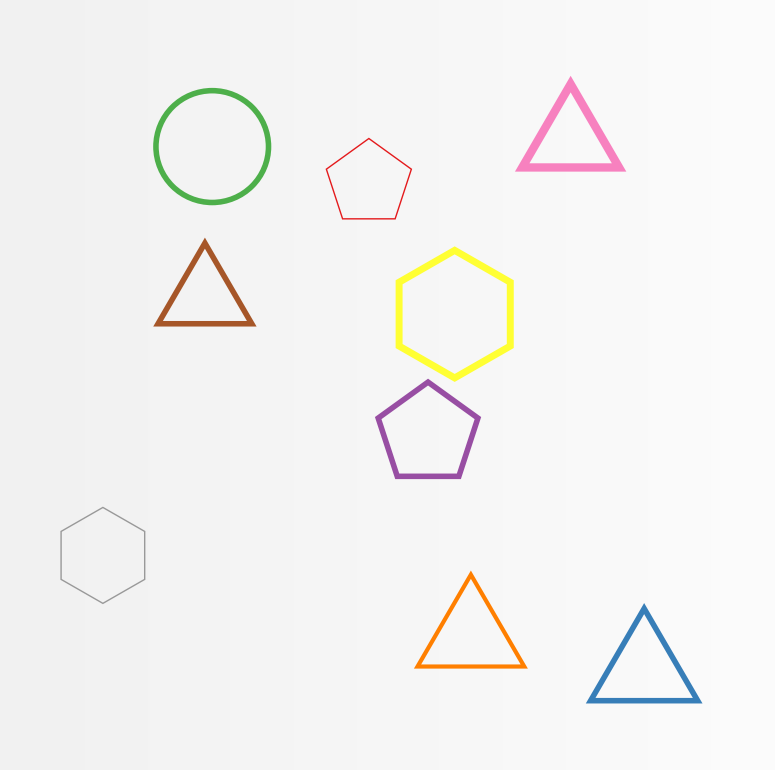[{"shape": "pentagon", "thickness": 0.5, "radius": 0.29, "center": [0.476, 0.762]}, {"shape": "triangle", "thickness": 2, "radius": 0.4, "center": [0.831, 0.13]}, {"shape": "circle", "thickness": 2, "radius": 0.36, "center": [0.274, 0.81]}, {"shape": "pentagon", "thickness": 2, "radius": 0.34, "center": [0.552, 0.436]}, {"shape": "triangle", "thickness": 1.5, "radius": 0.4, "center": [0.608, 0.174]}, {"shape": "hexagon", "thickness": 2.5, "radius": 0.41, "center": [0.587, 0.592]}, {"shape": "triangle", "thickness": 2, "radius": 0.35, "center": [0.264, 0.614]}, {"shape": "triangle", "thickness": 3, "radius": 0.36, "center": [0.736, 0.819]}, {"shape": "hexagon", "thickness": 0.5, "radius": 0.31, "center": [0.133, 0.279]}]